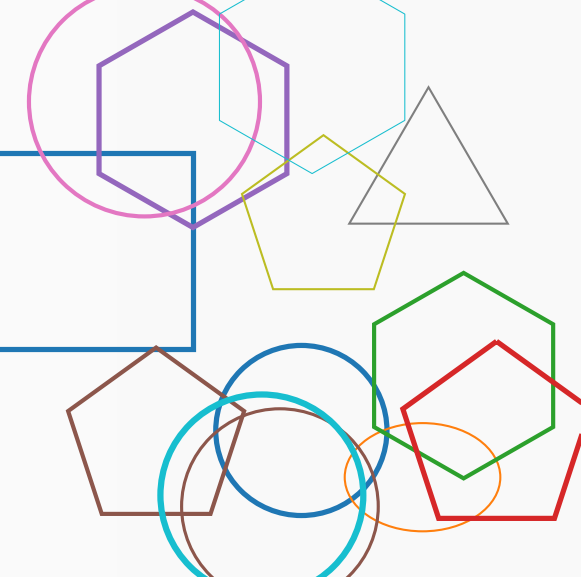[{"shape": "circle", "thickness": 2.5, "radius": 0.74, "center": [0.518, 0.254]}, {"shape": "square", "thickness": 2.5, "radius": 0.85, "center": [0.163, 0.565]}, {"shape": "oval", "thickness": 1, "radius": 0.67, "center": [0.727, 0.173]}, {"shape": "hexagon", "thickness": 2, "radius": 0.89, "center": [0.798, 0.349]}, {"shape": "pentagon", "thickness": 2.5, "radius": 0.85, "center": [0.854, 0.239]}, {"shape": "hexagon", "thickness": 2.5, "radius": 0.93, "center": [0.332, 0.792]}, {"shape": "pentagon", "thickness": 2, "radius": 0.8, "center": [0.269, 0.238]}, {"shape": "circle", "thickness": 1.5, "radius": 0.85, "center": [0.482, 0.122]}, {"shape": "circle", "thickness": 2, "radius": 0.99, "center": [0.249, 0.823]}, {"shape": "triangle", "thickness": 1, "radius": 0.79, "center": [0.737, 0.691]}, {"shape": "pentagon", "thickness": 1, "radius": 0.74, "center": [0.557, 0.618]}, {"shape": "circle", "thickness": 3, "radius": 0.87, "center": [0.451, 0.142]}, {"shape": "hexagon", "thickness": 0.5, "radius": 0.92, "center": [0.537, 0.883]}]